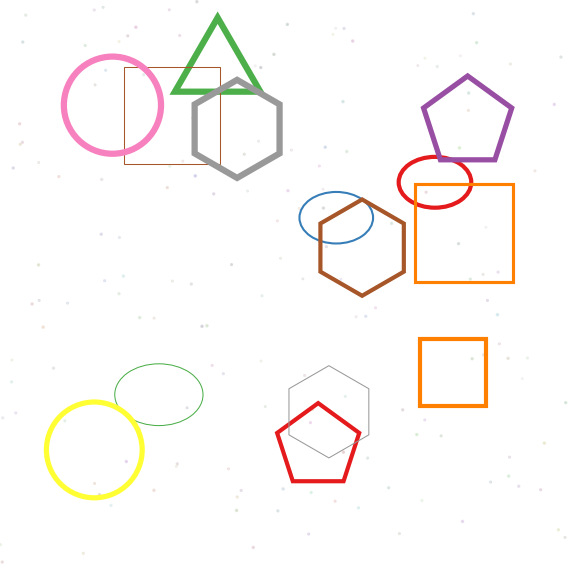[{"shape": "pentagon", "thickness": 2, "radius": 0.37, "center": [0.551, 0.226]}, {"shape": "oval", "thickness": 2, "radius": 0.31, "center": [0.753, 0.683]}, {"shape": "oval", "thickness": 1, "radius": 0.32, "center": [0.582, 0.622]}, {"shape": "triangle", "thickness": 3, "radius": 0.43, "center": [0.377, 0.883]}, {"shape": "oval", "thickness": 0.5, "radius": 0.38, "center": [0.275, 0.316]}, {"shape": "pentagon", "thickness": 2.5, "radius": 0.4, "center": [0.81, 0.787]}, {"shape": "square", "thickness": 2, "radius": 0.29, "center": [0.784, 0.354]}, {"shape": "square", "thickness": 1.5, "radius": 0.42, "center": [0.804, 0.596]}, {"shape": "circle", "thickness": 2.5, "radius": 0.41, "center": [0.163, 0.22]}, {"shape": "square", "thickness": 0.5, "radius": 0.42, "center": [0.297, 0.799]}, {"shape": "hexagon", "thickness": 2, "radius": 0.42, "center": [0.627, 0.57]}, {"shape": "circle", "thickness": 3, "radius": 0.42, "center": [0.195, 0.817]}, {"shape": "hexagon", "thickness": 3, "radius": 0.42, "center": [0.411, 0.776]}, {"shape": "hexagon", "thickness": 0.5, "radius": 0.4, "center": [0.57, 0.286]}]